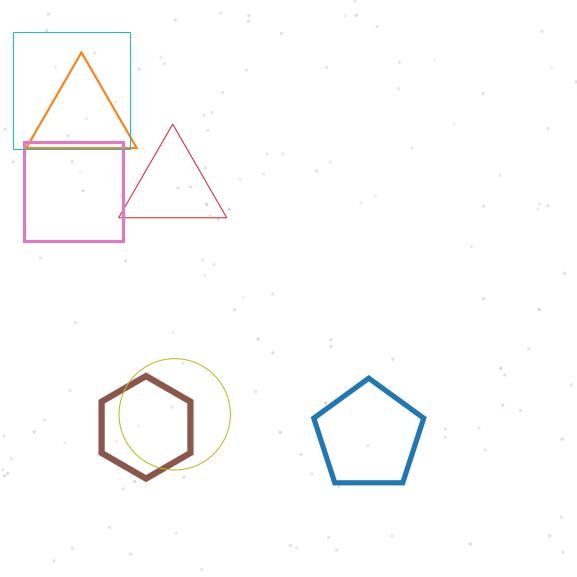[{"shape": "pentagon", "thickness": 2.5, "radius": 0.5, "center": [0.639, 0.244]}, {"shape": "triangle", "thickness": 1, "radius": 0.55, "center": [0.141, 0.798]}, {"shape": "triangle", "thickness": 0.5, "radius": 0.54, "center": [0.299, 0.676]}, {"shape": "hexagon", "thickness": 3, "radius": 0.44, "center": [0.253, 0.259]}, {"shape": "square", "thickness": 1.5, "radius": 0.43, "center": [0.127, 0.668]}, {"shape": "circle", "thickness": 0.5, "radius": 0.48, "center": [0.303, 0.282]}, {"shape": "square", "thickness": 0.5, "radius": 0.51, "center": [0.124, 0.842]}]